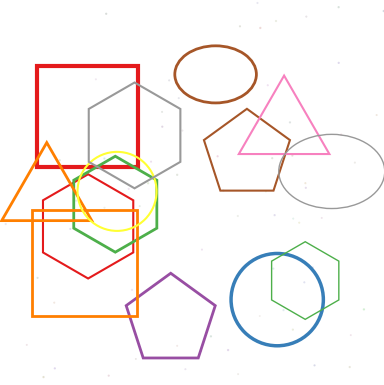[{"shape": "hexagon", "thickness": 1.5, "radius": 0.68, "center": [0.229, 0.412]}, {"shape": "square", "thickness": 3, "radius": 0.65, "center": [0.228, 0.698]}, {"shape": "circle", "thickness": 2.5, "radius": 0.6, "center": [0.72, 0.222]}, {"shape": "hexagon", "thickness": 1, "radius": 0.5, "center": [0.793, 0.271]}, {"shape": "hexagon", "thickness": 2, "radius": 0.62, "center": [0.299, 0.47]}, {"shape": "pentagon", "thickness": 2, "radius": 0.61, "center": [0.443, 0.169]}, {"shape": "square", "thickness": 2, "radius": 0.69, "center": [0.22, 0.317]}, {"shape": "triangle", "thickness": 2, "radius": 0.68, "center": [0.121, 0.494]}, {"shape": "circle", "thickness": 1.5, "radius": 0.51, "center": [0.304, 0.503]}, {"shape": "oval", "thickness": 2, "radius": 0.53, "center": [0.56, 0.807]}, {"shape": "pentagon", "thickness": 1.5, "radius": 0.59, "center": [0.641, 0.6]}, {"shape": "triangle", "thickness": 1.5, "radius": 0.68, "center": [0.738, 0.668]}, {"shape": "oval", "thickness": 1, "radius": 0.69, "center": [0.862, 0.555]}, {"shape": "hexagon", "thickness": 1.5, "radius": 0.69, "center": [0.35, 0.648]}]